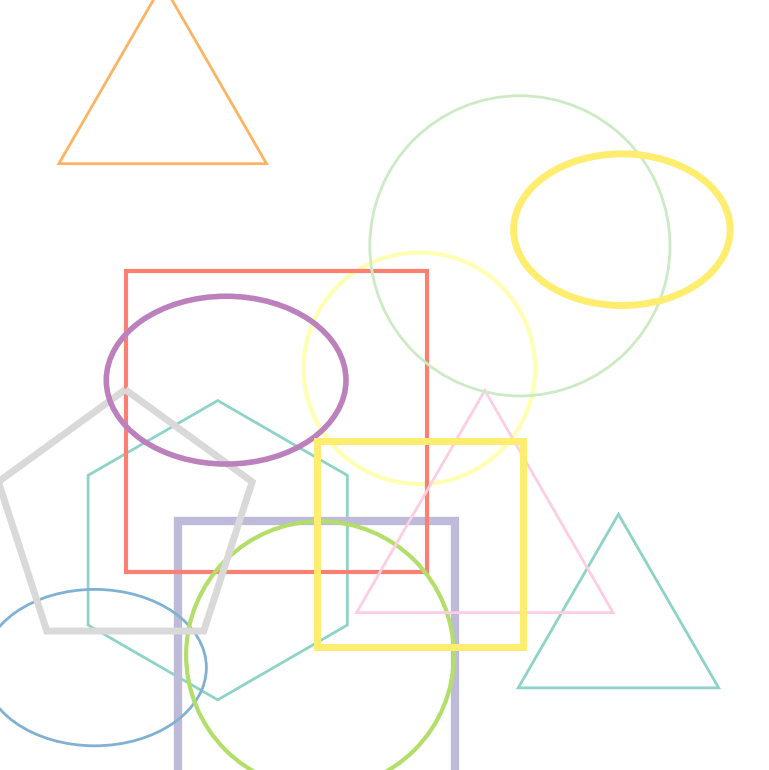[{"shape": "hexagon", "thickness": 1, "radius": 0.97, "center": [0.283, 0.285]}, {"shape": "triangle", "thickness": 1, "radius": 0.75, "center": [0.803, 0.182]}, {"shape": "circle", "thickness": 1.5, "radius": 0.75, "center": [0.545, 0.522]}, {"shape": "square", "thickness": 3, "radius": 0.9, "center": [0.411, 0.144]}, {"shape": "square", "thickness": 1.5, "radius": 0.98, "center": [0.359, 0.452]}, {"shape": "oval", "thickness": 1, "radius": 0.73, "center": [0.123, 0.133]}, {"shape": "triangle", "thickness": 1, "radius": 0.78, "center": [0.211, 0.865]}, {"shape": "circle", "thickness": 1.5, "radius": 0.87, "center": [0.416, 0.149]}, {"shape": "triangle", "thickness": 1, "radius": 0.96, "center": [0.63, 0.301]}, {"shape": "pentagon", "thickness": 2.5, "radius": 0.87, "center": [0.163, 0.321]}, {"shape": "oval", "thickness": 2, "radius": 0.78, "center": [0.294, 0.506]}, {"shape": "circle", "thickness": 1, "radius": 0.97, "center": [0.675, 0.681]}, {"shape": "square", "thickness": 2.5, "radius": 0.67, "center": [0.545, 0.294]}, {"shape": "oval", "thickness": 2.5, "radius": 0.7, "center": [0.808, 0.702]}]